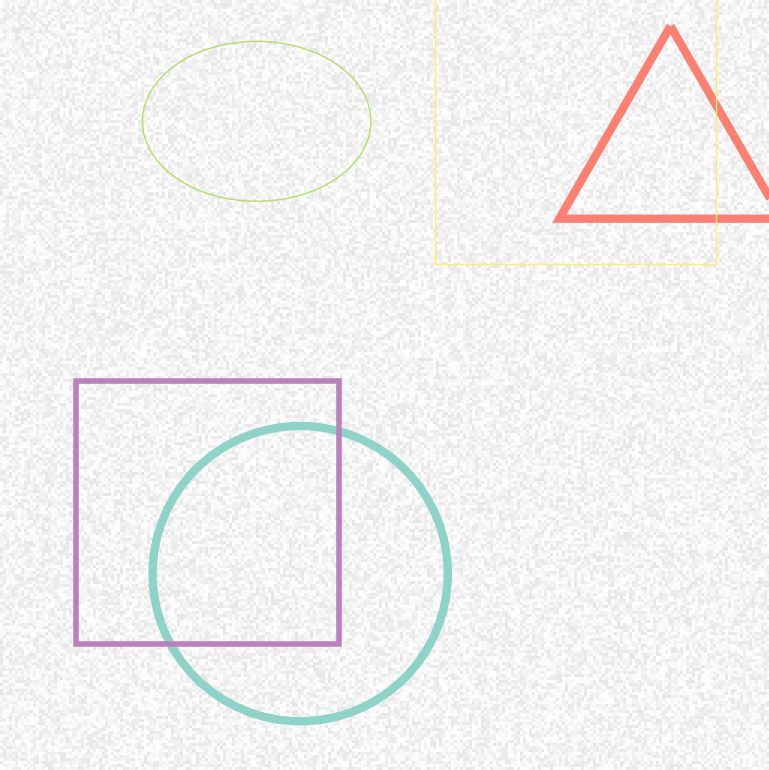[{"shape": "circle", "thickness": 3, "radius": 0.96, "center": [0.39, 0.255]}, {"shape": "triangle", "thickness": 3, "radius": 0.83, "center": [0.871, 0.799]}, {"shape": "oval", "thickness": 0.5, "radius": 0.74, "center": [0.333, 0.842]}, {"shape": "square", "thickness": 2, "radius": 0.85, "center": [0.269, 0.334]}, {"shape": "square", "thickness": 0.5, "radius": 0.91, "center": [0.748, 0.84]}]